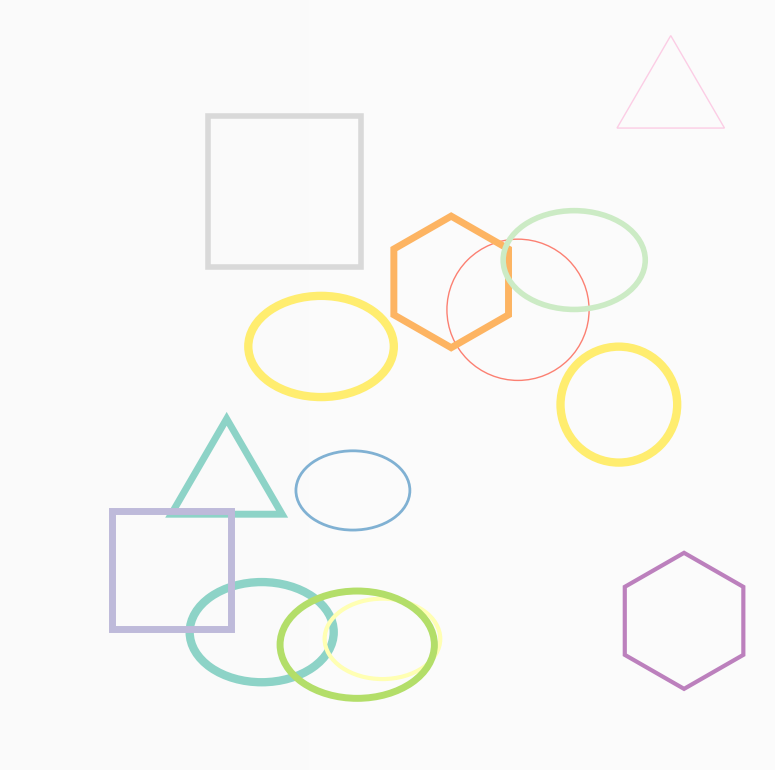[{"shape": "oval", "thickness": 3, "radius": 0.46, "center": [0.338, 0.179]}, {"shape": "triangle", "thickness": 2.5, "radius": 0.41, "center": [0.292, 0.373]}, {"shape": "oval", "thickness": 1.5, "radius": 0.37, "center": [0.493, 0.17]}, {"shape": "square", "thickness": 2.5, "radius": 0.38, "center": [0.221, 0.259]}, {"shape": "circle", "thickness": 0.5, "radius": 0.46, "center": [0.668, 0.598]}, {"shape": "oval", "thickness": 1, "radius": 0.37, "center": [0.455, 0.363]}, {"shape": "hexagon", "thickness": 2.5, "radius": 0.43, "center": [0.582, 0.634]}, {"shape": "oval", "thickness": 2.5, "radius": 0.5, "center": [0.461, 0.163]}, {"shape": "triangle", "thickness": 0.5, "radius": 0.4, "center": [0.865, 0.874]}, {"shape": "square", "thickness": 2, "radius": 0.49, "center": [0.367, 0.751]}, {"shape": "hexagon", "thickness": 1.5, "radius": 0.44, "center": [0.883, 0.194]}, {"shape": "oval", "thickness": 2, "radius": 0.46, "center": [0.741, 0.662]}, {"shape": "circle", "thickness": 3, "radius": 0.38, "center": [0.799, 0.475]}, {"shape": "oval", "thickness": 3, "radius": 0.47, "center": [0.414, 0.55]}]